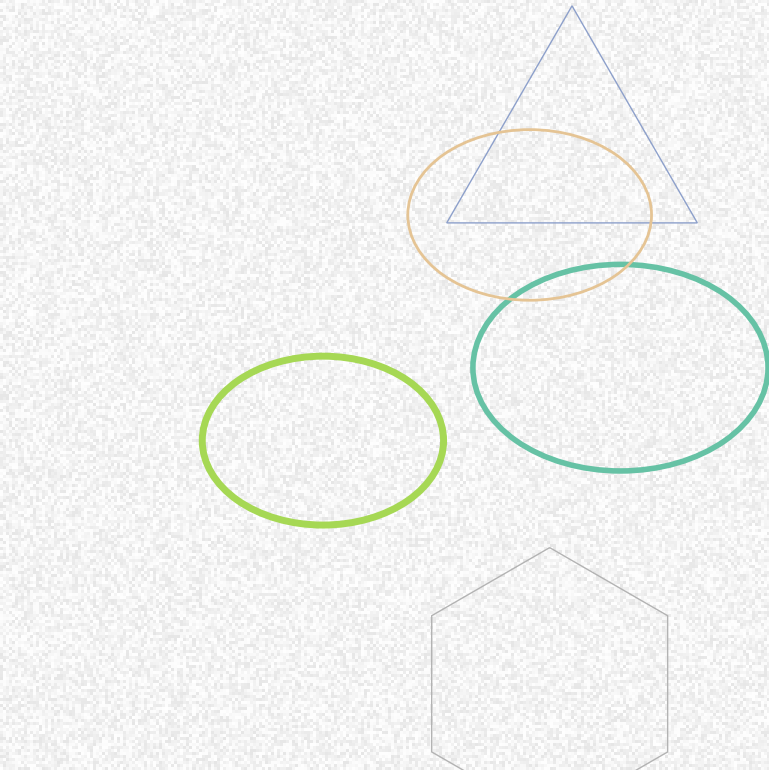[{"shape": "oval", "thickness": 2, "radius": 0.96, "center": [0.806, 0.523]}, {"shape": "triangle", "thickness": 0.5, "radius": 0.94, "center": [0.743, 0.804]}, {"shape": "oval", "thickness": 2.5, "radius": 0.78, "center": [0.419, 0.428]}, {"shape": "oval", "thickness": 1, "radius": 0.79, "center": [0.688, 0.721]}, {"shape": "hexagon", "thickness": 0.5, "radius": 0.88, "center": [0.714, 0.112]}]